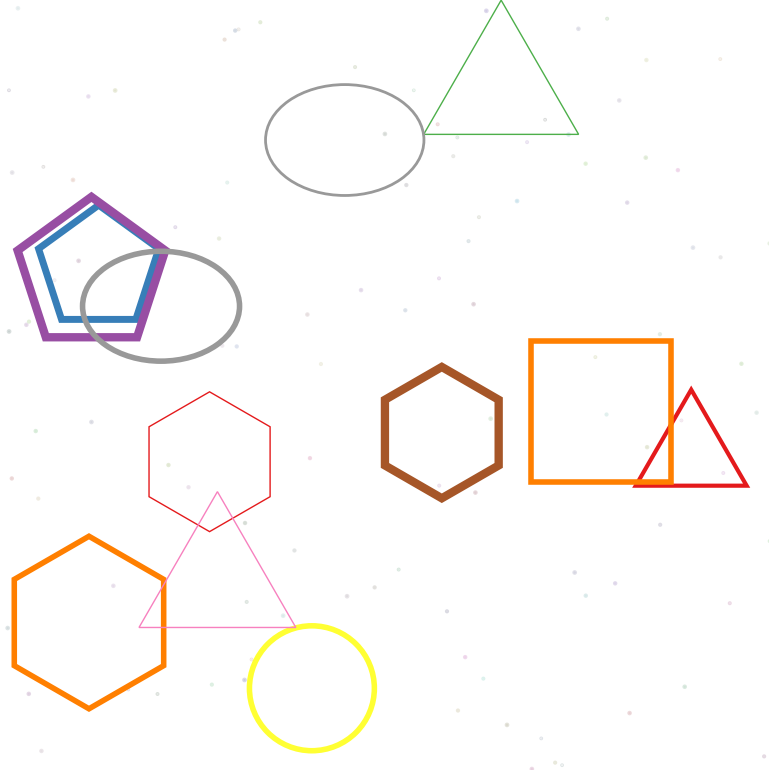[{"shape": "triangle", "thickness": 1.5, "radius": 0.42, "center": [0.898, 0.411]}, {"shape": "hexagon", "thickness": 0.5, "radius": 0.45, "center": [0.272, 0.4]}, {"shape": "pentagon", "thickness": 2.5, "radius": 0.41, "center": [0.128, 0.652]}, {"shape": "triangle", "thickness": 0.5, "radius": 0.58, "center": [0.651, 0.884]}, {"shape": "pentagon", "thickness": 3, "radius": 0.5, "center": [0.119, 0.644]}, {"shape": "square", "thickness": 2, "radius": 0.46, "center": [0.781, 0.466]}, {"shape": "hexagon", "thickness": 2, "radius": 0.56, "center": [0.116, 0.192]}, {"shape": "circle", "thickness": 2, "radius": 0.41, "center": [0.405, 0.106]}, {"shape": "hexagon", "thickness": 3, "radius": 0.43, "center": [0.574, 0.438]}, {"shape": "triangle", "thickness": 0.5, "radius": 0.59, "center": [0.282, 0.244]}, {"shape": "oval", "thickness": 1, "radius": 0.51, "center": [0.448, 0.818]}, {"shape": "oval", "thickness": 2, "radius": 0.51, "center": [0.209, 0.602]}]